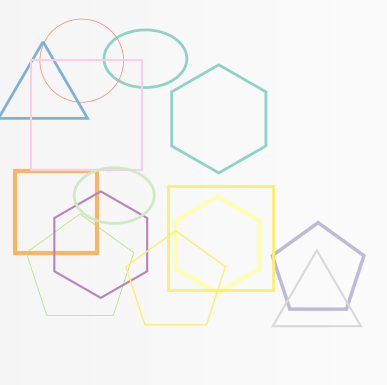[{"shape": "oval", "thickness": 2, "radius": 0.53, "center": [0.375, 0.848]}, {"shape": "hexagon", "thickness": 2, "radius": 0.7, "center": [0.565, 0.691]}, {"shape": "hexagon", "thickness": 3, "radius": 0.62, "center": [0.562, 0.364]}, {"shape": "pentagon", "thickness": 2.5, "radius": 0.62, "center": [0.821, 0.298]}, {"shape": "circle", "thickness": 0.5, "radius": 0.54, "center": [0.211, 0.843]}, {"shape": "triangle", "thickness": 2, "radius": 0.66, "center": [0.111, 0.759]}, {"shape": "square", "thickness": 3, "radius": 0.53, "center": [0.145, 0.45]}, {"shape": "pentagon", "thickness": 0.5, "radius": 0.73, "center": [0.207, 0.299]}, {"shape": "square", "thickness": 1.5, "radius": 0.72, "center": [0.224, 0.701]}, {"shape": "triangle", "thickness": 1.5, "radius": 0.66, "center": [0.818, 0.218]}, {"shape": "hexagon", "thickness": 1.5, "radius": 0.69, "center": [0.26, 0.365]}, {"shape": "oval", "thickness": 2, "radius": 0.52, "center": [0.295, 0.492]}, {"shape": "pentagon", "thickness": 1, "radius": 0.68, "center": [0.453, 0.266]}, {"shape": "square", "thickness": 2, "radius": 0.68, "center": [0.569, 0.382]}]